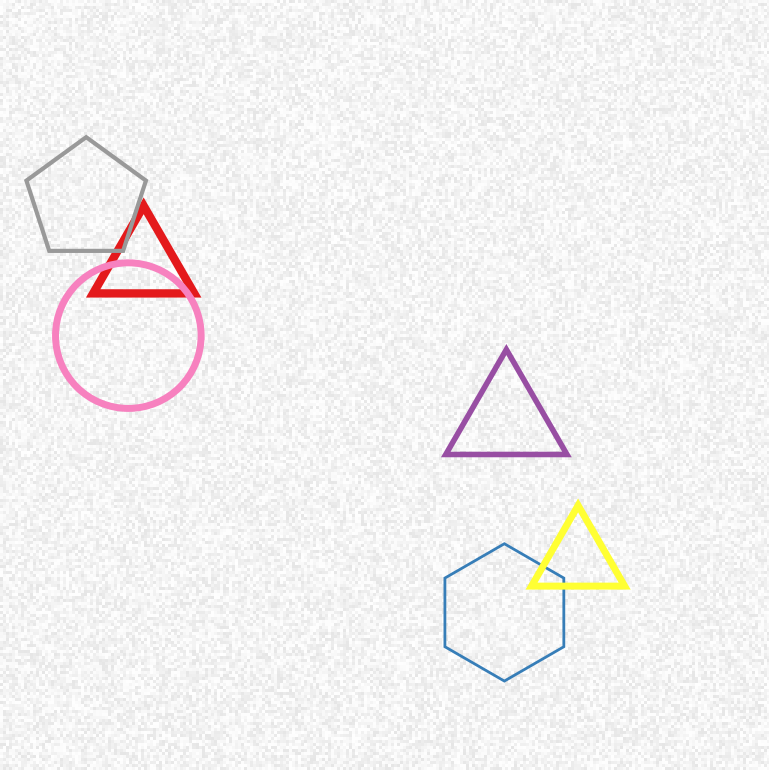[{"shape": "triangle", "thickness": 3, "radius": 0.38, "center": [0.187, 0.657]}, {"shape": "hexagon", "thickness": 1, "radius": 0.45, "center": [0.655, 0.205]}, {"shape": "triangle", "thickness": 2, "radius": 0.45, "center": [0.658, 0.455]}, {"shape": "triangle", "thickness": 2.5, "radius": 0.35, "center": [0.751, 0.274]}, {"shape": "circle", "thickness": 2.5, "radius": 0.47, "center": [0.167, 0.564]}, {"shape": "pentagon", "thickness": 1.5, "radius": 0.41, "center": [0.112, 0.74]}]